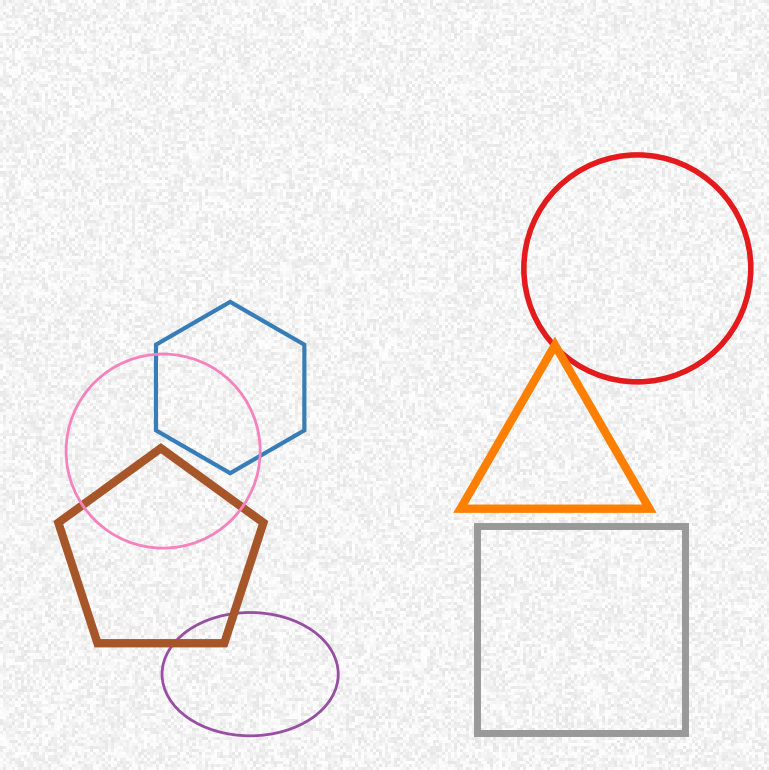[{"shape": "circle", "thickness": 2, "radius": 0.74, "center": [0.828, 0.651]}, {"shape": "hexagon", "thickness": 1.5, "radius": 0.56, "center": [0.299, 0.497]}, {"shape": "oval", "thickness": 1, "radius": 0.57, "center": [0.325, 0.124]}, {"shape": "triangle", "thickness": 3, "radius": 0.71, "center": [0.721, 0.41]}, {"shape": "pentagon", "thickness": 3, "radius": 0.7, "center": [0.209, 0.278]}, {"shape": "circle", "thickness": 1, "radius": 0.63, "center": [0.212, 0.414]}, {"shape": "square", "thickness": 2.5, "radius": 0.67, "center": [0.755, 0.182]}]